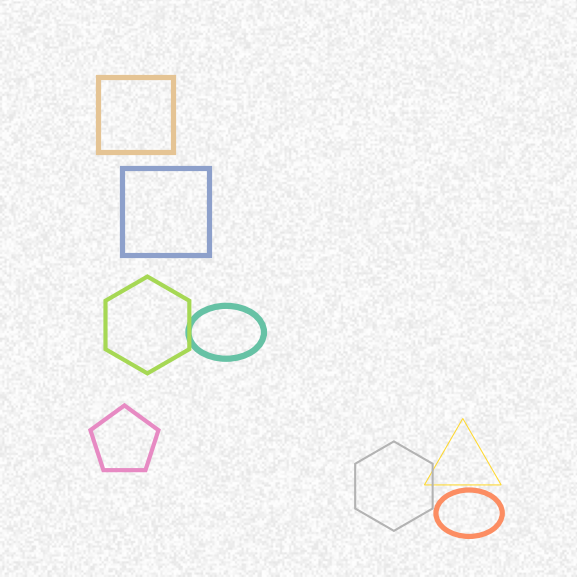[{"shape": "oval", "thickness": 3, "radius": 0.33, "center": [0.392, 0.424]}, {"shape": "oval", "thickness": 2.5, "radius": 0.29, "center": [0.812, 0.11]}, {"shape": "square", "thickness": 2.5, "radius": 0.37, "center": [0.287, 0.632]}, {"shape": "pentagon", "thickness": 2, "radius": 0.31, "center": [0.215, 0.235]}, {"shape": "hexagon", "thickness": 2, "radius": 0.42, "center": [0.255, 0.436]}, {"shape": "triangle", "thickness": 0.5, "radius": 0.38, "center": [0.801, 0.198]}, {"shape": "square", "thickness": 2.5, "radius": 0.32, "center": [0.235, 0.801]}, {"shape": "hexagon", "thickness": 1, "radius": 0.39, "center": [0.682, 0.157]}]